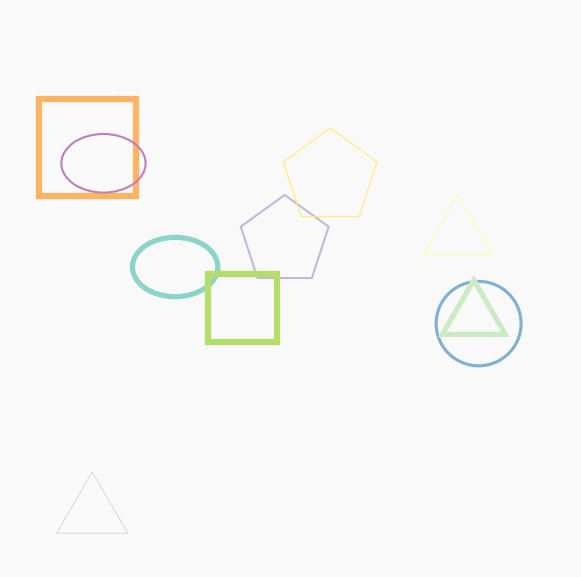[{"shape": "oval", "thickness": 2.5, "radius": 0.37, "center": [0.301, 0.537]}, {"shape": "triangle", "thickness": 0.5, "radius": 0.34, "center": [0.788, 0.593]}, {"shape": "pentagon", "thickness": 1, "radius": 0.4, "center": [0.49, 0.582]}, {"shape": "circle", "thickness": 1.5, "radius": 0.37, "center": [0.823, 0.439]}, {"shape": "square", "thickness": 3, "radius": 0.42, "center": [0.151, 0.744]}, {"shape": "square", "thickness": 3, "radius": 0.3, "center": [0.418, 0.466]}, {"shape": "triangle", "thickness": 0.5, "radius": 0.35, "center": [0.159, 0.111]}, {"shape": "oval", "thickness": 1, "radius": 0.36, "center": [0.178, 0.716]}, {"shape": "triangle", "thickness": 2.5, "radius": 0.31, "center": [0.815, 0.451]}, {"shape": "pentagon", "thickness": 0.5, "radius": 0.42, "center": [0.568, 0.693]}]